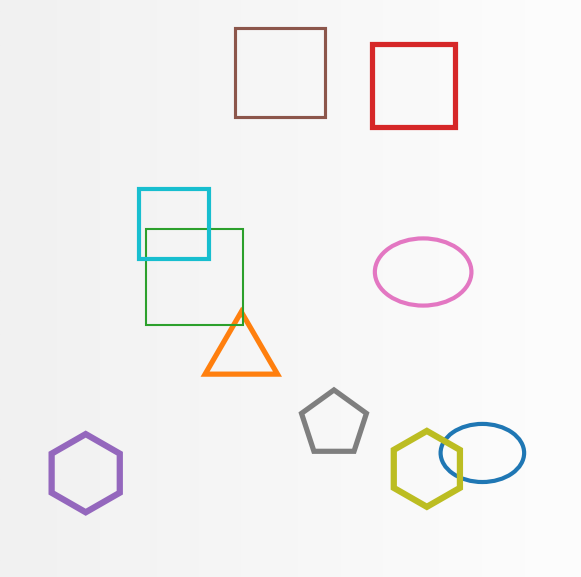[{"shape": "oval", "thickness": 2, "radius": 0.36, "center": [0.83, 0.215]}, {"shape": "triangle", "thickness": 2.5, "radius": 0.36, "center": [0.415, 0.387]}, {"shape": "square", "thickness": 1, "radius": 0.42, "center": [0.335, 0.519]}, {"shape": "square", "thickness": 2.5, "radius": 0.36, "center": [0.711, 0.851]}, {"shape": "hexagon", "thickness": 3, "radius": 0.34, "center": [0.147, 0.18]}, {"shape": "square", "thickness": 1.5, "radius": 0.39, "center": [0.482, 0.874]}, {"shape": "oval", "thickness": 2, "radius": 0.42, "center": [0.728, 0.528]}, {"shape": "pentagon", "thickness": 2.5, "radius": 0.29, "center": [0.575, 0.265]}, {"shape": "hexagon", "thickness": 3, "radius": 0.33, "center": [0.734, 0.187]}, {"shape": "square", "thickness": 2, "radius": 0.3, "center": [0.299, 0.611]}]